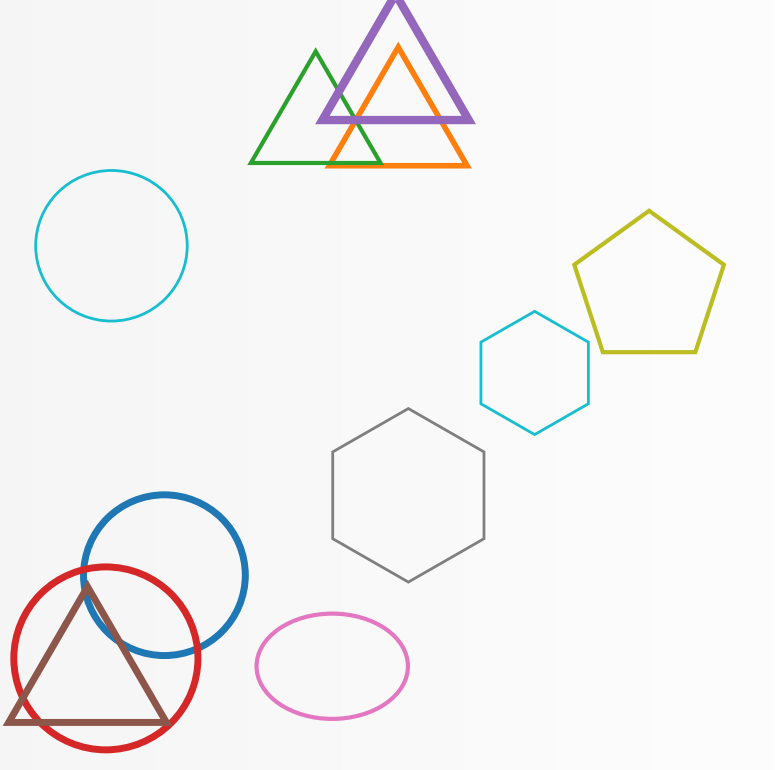[{"shape": "circle", "thickness": 2.5, "radius": 0.52, "center": [0.212, 0.253]}, {"shape": "triangle", "thickness": 2, "radius": 0.51, "center": [0.514, 0.836]}, {"shape": "triangle", "thickness": 1.5, "radius": 0.48, "center": [0.407, 0.837]}, {"shape": "circle", "thickness": 2.5, "radius": 0.59, "center": [0.137, 0.145]}, {"shape": "triangle", "thickness": 3, "radius": 0.55, "center": [0.51, 0.899]}, {"shape": "triangle", "thickness": 2.5, "radius": 0.59, "center": [0.113, 0.121]}, {"shape": "oval", "thickness": 1.5, "radius": 0.49, "center": [0.429, 0.135]}, {"shape": "hexagon", "thickness": 1, "radius": 0.56, "center": [0.527, 0.357]}, {"shape": "pentagon", "thickness": 1.5, "radius": 0.51, "center": [0.838, 0.625]}, {"shape": "circle", "thickness": 1, "radius": 0.49, "center": [0.144, 0.681]}, {"shape": "hexagon", "thickness": 1, "radius": 0.4, "center": [0.69, 0.516]}]